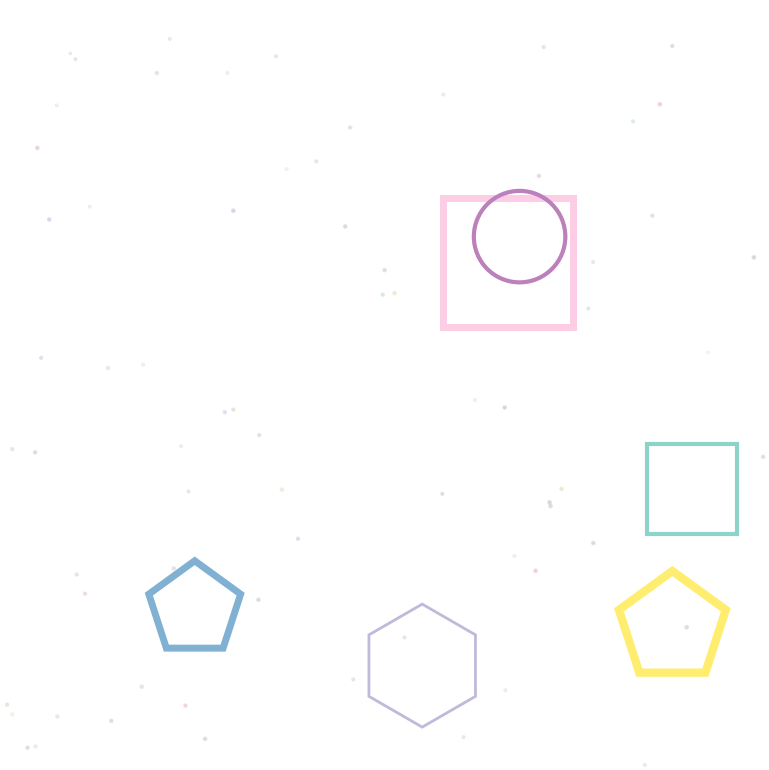[{"shape": "square", "thickness": 1.5, "radius": 0.29, "center": [0.899, 0.365]}, {"shape": "hexagon", "thickness": 1, "radius": 0.4, "center": [0.548, 0.136]}, {"shape": "pentagon", "thickness": 2.5, "radius": 0.31, "center": [0.253, 0.209]}, {"shape": "square", "thickness": 2.5, "radius": 0.42, "center": [0.66, 0.66]}, {"shape": "circle", "thickness": 1.5, "radius": 0.3, "center": [0.675, 0.693]}, {"shape": "pentagon", "thickness": 3, "radius": 0.36, "center": [0.873, 0.185]}]